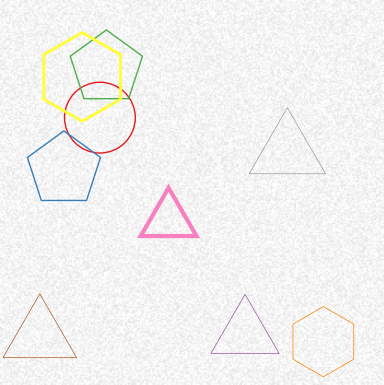[{"shape": "circle", "thickness": 1, "radius": 0.46, "center": [0.26, 0.694]}, {"shape": "pentagon", "thickness": 1, "radius": 0.5, "center": [0.166, 0.56]}, {"shape": "pentagon", "thickness": 1, "radius": 0.49, "center": [0.276, 0.823]}, {"shape": "triangle", "thickness": 0.5, "radius": 0.51, "center": [0.636, 0.133]}, {"shape": "hexagon", "thickness": 0.5, "radius": 0.46, "center": [0.84, 0.112]}, {"shape": "hexagon", "thickness": 2, "radius": 0.58, "center": [0.213, 0.8]}, {"shape": "triangle", "thickness": 0.5, "radius": 0.55, "center": [0.103, 0.126]}, {"shape": "triangle", "thickness": 3, "radius": 0.42, "center": [0.438, 0.429]}, {"shape": "triangle", "thickness": 0.5, "radius": 0.57, "center": [0.746, 0.606]}]